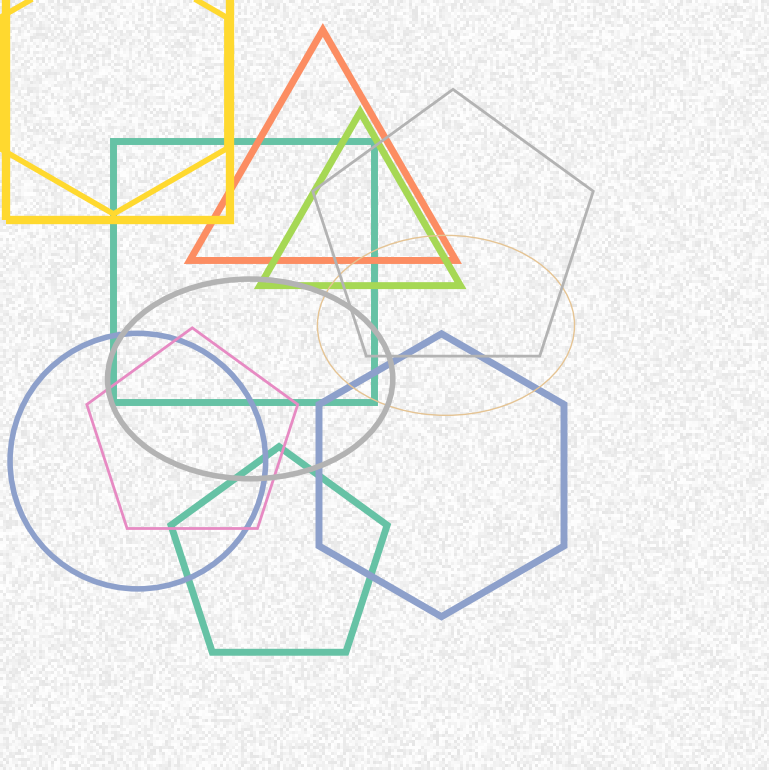[{"shape": "square", "thickness": 2.5, "radius": 0.85, "center": [0.316, 0.648]}, {"shape": "pentagon", "thickness": 2.5, "radius": 0.74, "center": [0.362, 0.272]}, {"shape": "triangle", "thickness": 2.5, "radius": 1.0, "center": [0.419, 0.761]}, {"shape": "hexagon", "thickness": 2.5, "radius": 0.92, "center": [0.573, 0.383]}, {"shape": "circle", "thickness": 2, "radius": 0.83, "center": [0.179, 0.401]}, {"shape": "pentagon", "thickness": 1, "radius": 0.72, "center": [0.25, 0.43]}, {"shape": "triangle", "thickness": 2.5, "radius": 0.75, "center": [0.468, 0.704]}, {"shape": "square", "thickness": 3, "radius": 0.73, "center": [0.154, 0.859]}, {"shape": "hexagon", "thickness": 2, "radius": 0.85, "center": [0.147, 0.892]}, {"shape": "oval", "thickness": 0.5, "radius": 0.83, "center": [0.579, 0.577]}, {"shape": "pentagon", "thickness": 1, "radius": 0.96, "center": [0.588, 0.692]}, {"shape": "oval", "thickness": 2, "radius": 0.93, "center": [0.325, 0.508]}]